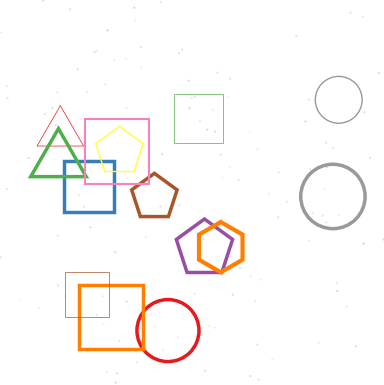[{"shape": "circle", "thickness": 2.5, "radius": 0.4, "center": [0.436, 0.141]}, {"shape": "triangle", "thickness": 0.5, "radius": 0.35, "center": [0.157, 0.656]}, {"shape": "square", "thickness": 2.5, "radius": 0.33, "center": [0.231, 0.516]}, {"shape": "triangle", "thickness": 2.5, "radius": 0.42, "center": [0.152, 0.583]}, {"shape": "square", "thickness": 0.5, "radius": 0.32, "center": [0.515, 0.692]}, {"shape": "pentagon", "thickness": 2.5, "radius": 0.38, "center": [0.531, 0.354]}, {"shape": "hexagon", "thickness": 3, "radius": 0.33, "center": [0.573, 0.358]}, {"shape": "square", "thickness": 2.5, "radius": 0.42, "center": [0.288, 0.177]}, {"shape": "pentagon", "thickness": 1, "radius": 0.32, "center": [0.31, 0.607]}, {"shape": "pentagon", "thickness": 2.5, "radius": 0.31, "center": [0.401, 0.488]}, {"shape": "square", "thickness": 0.5, "radius": 0.29, "center": [0.225, 0.235]}, {"shape": "square", "thickness": 1.5, "radius": 0.42, "center": [0.304, 0.606]}, {"shape": "circle", "thickness": 2.5, "radius": 0.42, "center": [0.865, 0.49]}, {"shape": "circle", "thickness": 1, "radius": 0.3, "center": [0.88, 0.741]}]